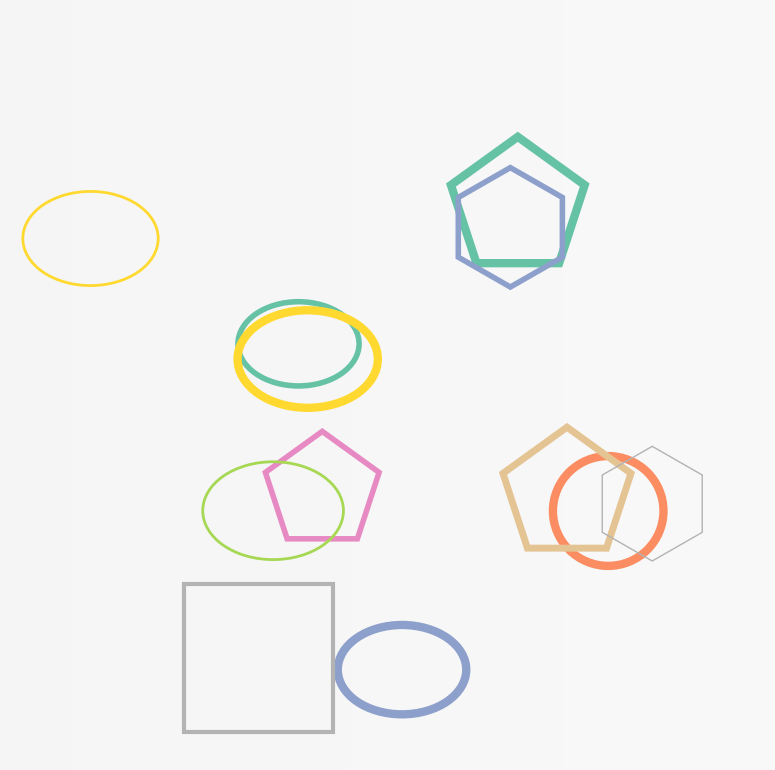[{"shape": "oval", "thickness": 2, "radius": 0.39, "center": [0.385, 0.553]}, {"shape": "pentagon", "thickness": 3, "radius": 0.45, "center": [0.668, 0.732]}, {"shape": "circle", "thickness": 3, "radius": 0.36, "center": [0.785, 0.336]}, {"shape": "hexagon", "thickness": 2, "radius": 0.39, "center": [0.659, 0.705]}, {"shape": "oval", "thickness": 3, "radius": 0.41, "center": [0.519, 0.13]}, {"shape": "pentagon", "thickness": 2, "radius": 0.39, "center": [0.416, 0.363]}, {"shape": "oval", "thickness": 1, "radius": 0.45, "center": [0.352, 0.337]}, {"shape": "oval", "thickness": 1, "radius": 0.44, "center": [0.117, 0.69]}, {"shape": "oval", "thickness": 3, "radius": 0.45, "center": [0.397, 0.534]}, {"shape": "pentagon", "thickness": 2.5, "radius": 0.43, "center": [0.732, 0.358]}, {"shape": "hexagon", "thickness": 0.5, "radius": 0.37, "center": [0.842, 0.346]}, {"shape": "square", "thickness": 1.5, "radius": 0.48, "center": [0.333, 0.145]}]